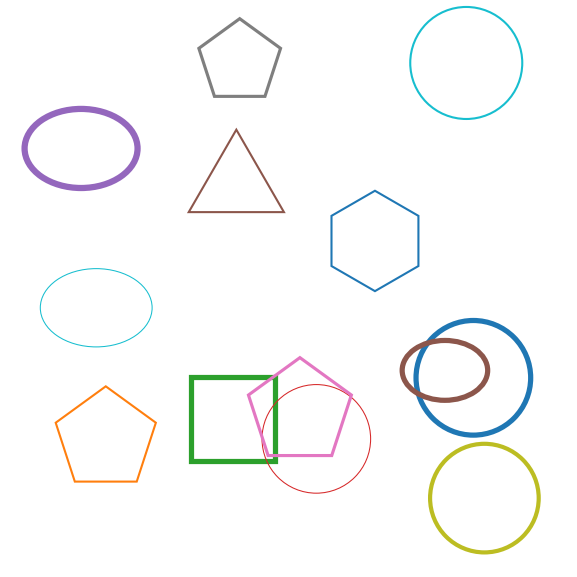[{"shape": "hexagon", "thickness": 1, "radius": 0.43, "center": [0.649, 0.582]}, {"shape": "circle", "thickness": 2.5, "radius": 0.5, "center": [0.82, 0.345]}, {"shape": "pentagon", "thickness": 1, "radius": 0.46, "center": [0.183, 0.239]}, {"shape": "square", "thickness": 2.5, "radius": 0.36, "center": [0.404, 0.274]}, {"shape": "circle", "thickness": 0.5, "radius": 0.47, "center": [0.548, 0.239]}, {"shape": "oval", "thickness": 3, "radius": 0.49, "center": [0.14, 0.742]}, {"shape": "triangle", "thickness": 1, "radius": 0.48, "center": [0.409, 0.679]}, {"shape": "oval", "thickness": 2.5, "radius": 0.37, "center": [0.77, 0.358]}, {"shape": "pentagon", "thickness": 1.5, "radius": 0.47, "center": [0.519, 0.286]}, {"shape": "pentagon", "thickness": 1.5, "radius": 0.37, "center": [0.415, 0.892]}, {"shape": "circle", "thickness": 2, "radius": 0.47, "center": [0.839, 0.137]}, {"shape": "circle", "thickness": 1, "radius": 0.48, "center": [0.807, 0.89]}, {"shape": "oval", "thickness": 0.5, "radius": 0.48, "center": [0.167, 0.466]}]